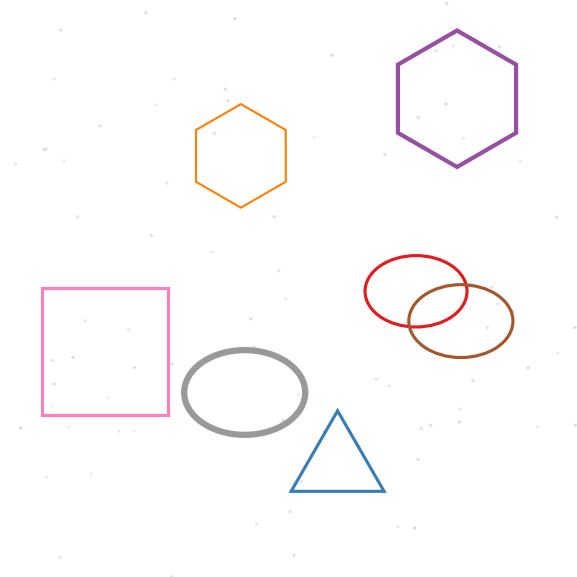[{"shape": "oval", "thickness": 1.5, "radius": 0.44, "center": [0.72, 0.495]}, {"shape": "triangle", "thickness": 1.5, "radius": 0.46, "center": [0.585, 0.195]}, {"shape": "hexagon", "thickness": 2, "radius": 0.59, "center": [0.791, 0.828]}, {"shape": "hexagon", "thickness": 1, "radius": 0.45, "center": [0.417, 0.729]}, {"shape": "oval", "thickness": 1.5, "radius": 0.45, "center": [0.798, 0.443]}, {"shape": "square", "thickness": 1.5, "radius": 0.55, "center": [0.182, 0.391]}, {"shape": "oval", "thickness": 3, "radius": 0.52, "center": [0.424, 0.32]}]